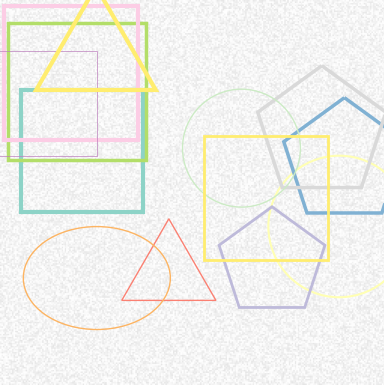[{"shape": "square", "thickness": 3, "radius": 0.79, "center": [0.213, 0.608]}, {"shape": "circle", "thickness": 1.5, "radius": 0.92, "center": [0.881, 0.412]}, {"shape": "pentagon", "thickness": 2, "radius": 0.72, "center": [0.706, 0.318]}, {"shape": "triangle", "thickness": 1, "radius": 0.71, "center": [0.439, 0.29]}, {"shape": "pentagon", "thickness": 2.5, "radius": 0.83, "center": [0.895, 0.581]}, {"shape": "oval", "thickness": 1, "radius": 0.95, "center": [0.252, 0.278]}, {"shape": "square", "thickness": 2.5, "radius": 0.89, "center": [0.199, 0.762]}, {"shape": "square", "thickness": 3, "radius": 0.87, "center": [0.185, 0.809]}, {"shape": "pentagon", "thickness": 2.5, "radius": 0.87, "center": [0.836, 0.654]}, {"shape": "square", "thickness": 0.5, "radius": 0.68, "center": [0.116, 0.731]}, {"shape": "circle", "thickness": 1, "radius": 0.77, "center": [0.627, 0.615]}, {"shape": "triangle", "thickness": 3, "radius": 0.9, "center": [0.249, 0.856]}, {"shape": "square", "thickness": 2, "radius": 0.81, "center": [0.692, 0.485]}]